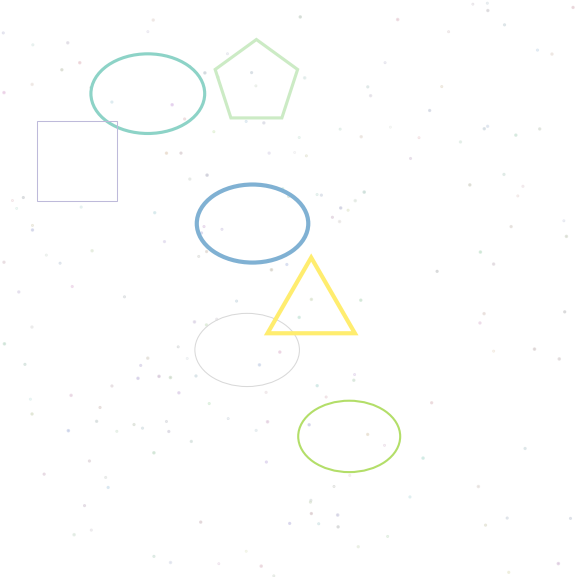[{"shape": "oval", "thickness": 1.5, "radius": 0.49, "center": [0.256, 0.837]}, {"shape": "square", "thickness": 0.5, "radius": 0.35, "center": [0.134, 0.72]}, {"shape": "oval", "thickness": 2, "radius": 0.48, "center": [0.437, 0.612]}, {"shape": "oval", "thickness": 1, "radius": 0.44, "center": [0.605, 0.243]}, {"shape": "oval", "thickness": 0.5, "radius": 0.45, "center": [0.428, 0.393]}, {"shape": "pentagon", "thickness": 1.5, "radius": 0.38, "center": [0.444, 0.856]}, {"shape": "triangle", "thickness": 2, "radius": 0.44, "center": [0.539, 0.466]}]